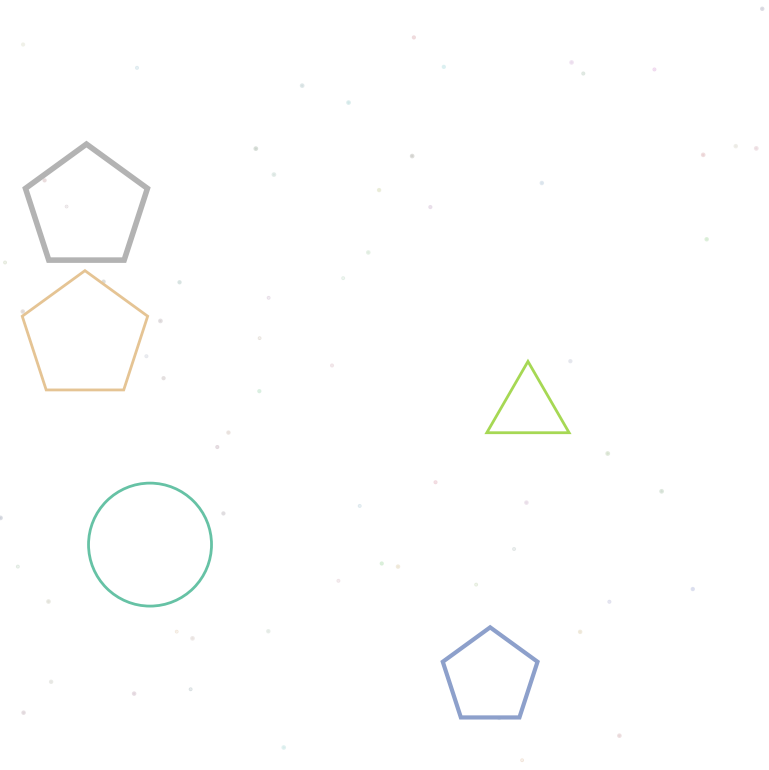[{"shape": "circle", "thickness": 1, "radius": 0.4, "center": [0.195, 0.293]}, {"shape": "pentagon", "thickness": 1.5, "radius": 0.32, "center": [0.637, 0.121]}, {"shape": "triangle", "thickness": 1, "radius": 0.31, "center": [0.686, 0.469]}, {"shape": "pentagon", "thickness": 1, "radius": 0.43, "center": [0.11, 0.563]}, {"shape": "pentagon", "thickness": 2, "radius": 0.42, "center": [0.112, 0.73]}]